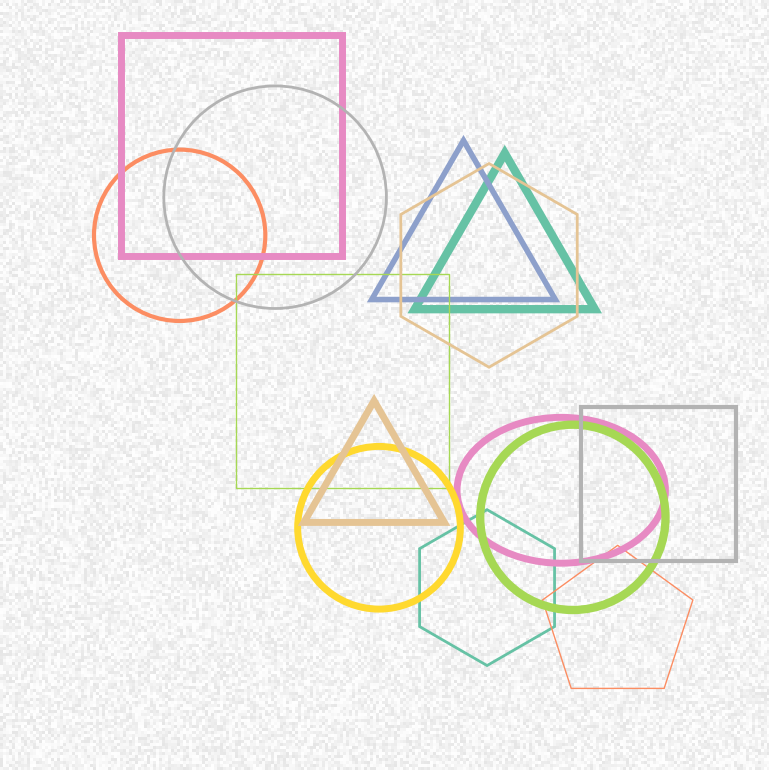[{"shape": "triangle", "thickness": 3, "radius": 0.68, "center": [0.656, 0.666]}, {"shape": "hexagon", "thickness": 1, "radius": 0.51, "center": [0.633, 0.237]}, {"shape": "pentagon", "thickness": 0.5, "radius": 0.51, "center": [0.802, 0.189]}, {"shape": "circle", "thickness": 1.5, "radius": 0.56, "center": [0.233, 0.694]}, {"shape": "triangle", "thickness": 2, "radius": 0.69, "center": [0.602, 0.68]}, {"shape": "oval", "thickness": 2.5, "radius": 0.68, "center": [0.729, 0.363]}, {"shape": "square", "thickness": 2.5, "radius": 0.72, "center": [0.301, 0.811]}, {"shape": "circle", "thickness": 3, "radius": 0.6, "center": [0.744, 0.328]}, {"shape": "square", "thickness": 0.5, "radius": 0.69, "center": [0.444, 0.505]}, {"shape": "circle", "thickness": 2.5, "radius": 0.53, "center": [0.492, 0.315]}, {"shape": "triangle", "thickness": 2.5, "radius": 0.53, "center": [0.486, 0.374]}, {"shape": "hexagon", "thickness": 1, "radius": 0.66, "center": [0.635, 0.655]}, {"shape": "square", "thickness": 1.5, "radius": 0.5, "center": [0.855, 0.371]}, {"shape": "circle", "thickness": 1, "radius": 0.72, "center": [0.357, 0.744]}]